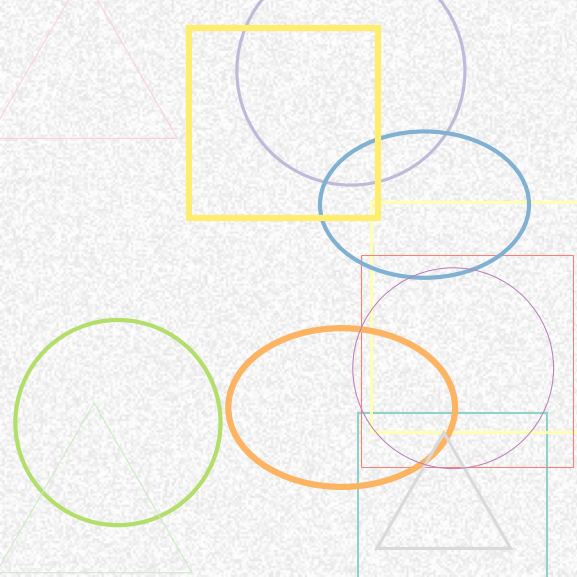[{"shape": "square", "thickness": 1, "radius": 0.82, "center": [0.784, 0.12]}, {"shape": "square", "thickness": 1.5, "radius": 1.0, "center": [0.842, 0.45]}, {"shape": "circle", "thickness": 1.5, "radius": 0.99, "center": [0.608, 0.876]}, {"shape": "square", "thickness": 0.5, "radius": 0.92, "center": [0.808, 0.374]}, {"shape": "oval", "thickness": 2, "radius": 0.9, "center": [0.735, 0.645]}, {"shape": "oval", "thickness": 3, "radius": 0.98, "center": [0.592, 0.293]}, {"shape": "circle", "thickness": 2, "radius": 0.89, "center": [0.204, 0.267]}, {"shape": "triangle", "thickness": 0.5, "radius": 0.94, "center": [0.144, 0.854]}, {"shape": "triangle", "thickness": 1.5, "radius": 0.67, "center": [0.768, 0.116]}, {"shape": "circle", "thickness": 0.5, "radius": 0.87, "center": [0.785, 0.362]}, {"shape": "triangle", "thickness": 0.5, "radius": 0.98, "center": [0.163, 0.105]}, {"shape": "square", "thickness": 3, "radius": 0.82, "center": [0.491, 0.786]}]